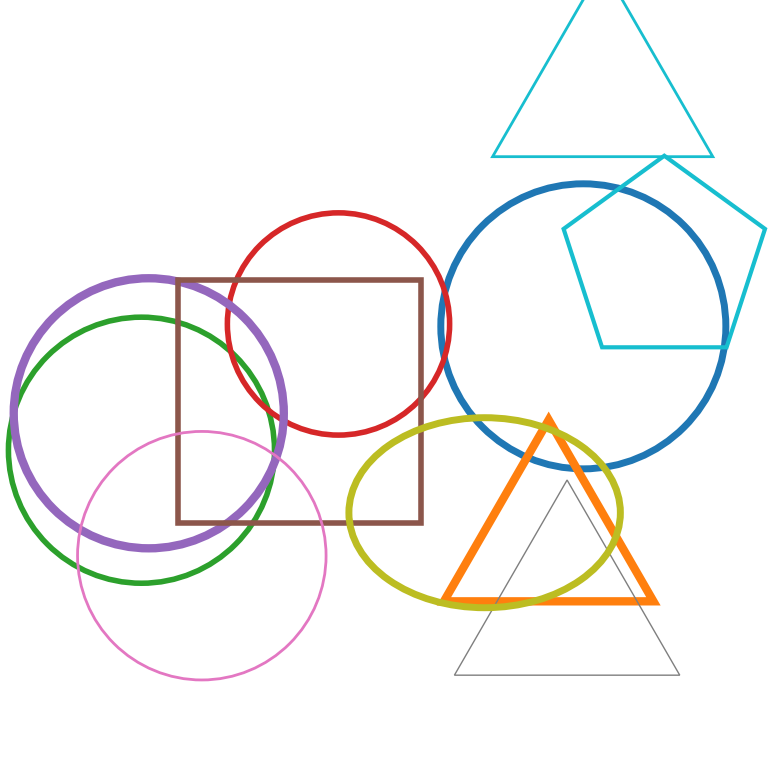[{"shape": "circle", "thickness": 2.5, "radius": 0.93, "center": [0.758, 0.576]}, {"shape": "triangle", "thickness": 3, "radius": 0.79, "center": [0.713, 0.298]}, {"shape": "circle", "thickness": 2, "radius": 0.86, "center": [0.184, 0.415]}, {"shape": "circle", "thickness": 2, "radius": 0.72, "center": [0.44, 0.579]}, {"shape": "circle", "thickness": 3, "radius": 0.88, "center": [0.193, 0.463]}, {"shape": "square", "thickness": 2, "radius": 0.79, "center": [0.389, 0.478]}, {"shape": "circle", "thickness": 1, "radius": 0.81, "center": [0.262, 0.278]}, {"shape": "triangle", "thickness": 0.5, "radius": 0.84, "center": [0.736, 0.208]}, {"shape": "oval", "thickness": 2.5, "radius": 0.88, "center": [0.629, 0.334]}, {"shape": "pentagon", "thickness": 1.5, "radius": 0.69, "center": [0.863, 0.66]}, {"shape": "triangle", "thickness": 1, "radius": 0.83, "center": [0.783, 0.879]}]